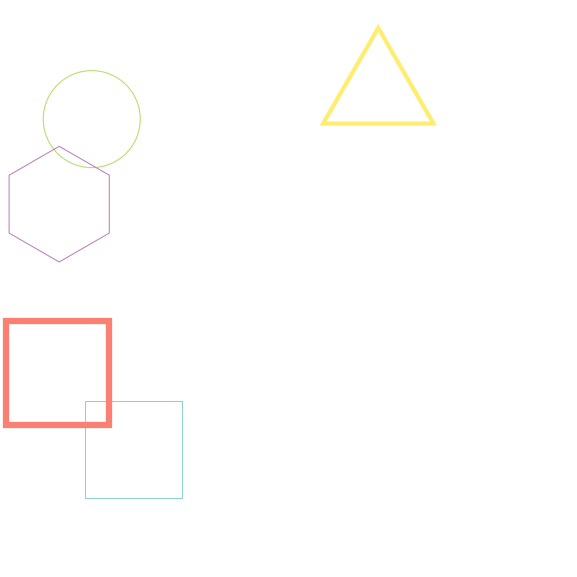[{"shape": "square", "thickness": 0.5, "radius": 0.42, "center": [0.231, 0.221]}, {"shape": "square", "thickness": 3, "radius": 0.45, "center": [0.1, 0.353]}, {"shape": "circle", "thickness": 0.5, "radius": 0.42, "center": [0.159, 0.793]}, {"shape": "hexagon", "thickness": 0.5, "radius": 0.5, "center": [0.103, 0.646]}, {"shape": "triangle", "thickness": 2, "radius": 0.55, "center": [0.655, 0.84]}]